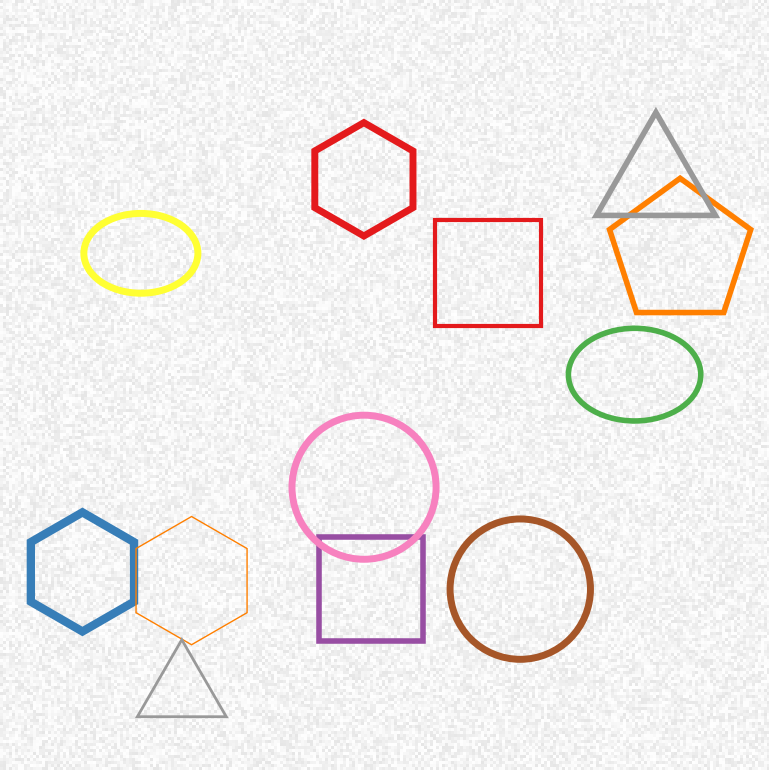[{"shape": "hexagon", "thickness": 2.5, "radius": 0.37, "center": [0.473, 0.767]}, {"shape": "square", "thickness": 1.5, "radius": 0.35, "center": [0.634, 0.645]}, {"shape": "hexagon", "thickness": 3, "radius": 0.39, "center": [0.107, 0.257]}, {"shape": "oval", "thickness": 2, "radius": 0.43, "center": [0.824, 0.513]}, {"shape": "square", "thickness": 2, "radius": 0.34, "center": [0.482, 0.235]}, {"shape": "hexagon", "thickness": 0.5, "radius": 0.42, "center": [0.249, 0.246]}, {"shape": "pentagon", "thickness": 2, "radius": 0.48, "center": [0.883, 0.672]}, {"shape": "oval", "thickness": 2.5, "radius": 0.37, "center": [0.183, 0.671]}, {"shape": "circle", "thickness": 2.5, "radius": 0.46, "center": [0.676, 0.235]}, {"shape": "circle", "thickness": 2.5, "radius": 0.47, "center": [0.473, 0.367]}, {"shape": "triangle", "thickness": 2, "radius": 0.45, "center": [0.852, 0.765]}, {"shape": "triangle", "thickness": 1, "radius": 0.33, "center": [0.236, 0.103]}]